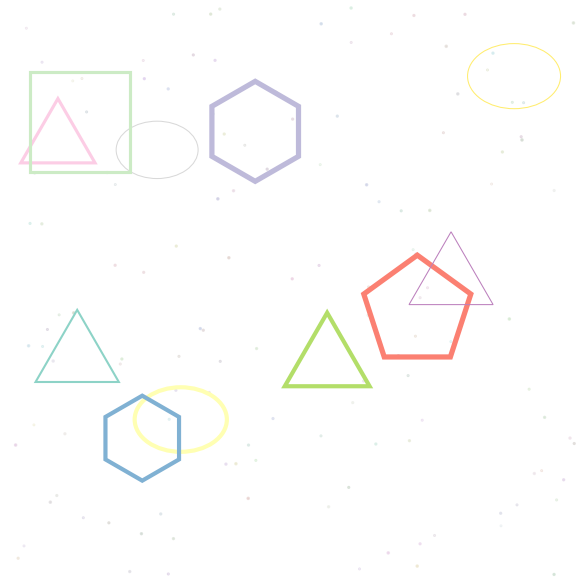[{"shape": "triangle", "thickness": 1, "radius": 0.42, "center": [0.134, 0.379]}, {"shape": "oval", "thickness": 2, "radius": 0.4, "center": [0.313, 0.273]}, {"shape": "hexagon", "thickness": 2.5, "radius": 0.43, "center": [0.442, 0.772]}, {"shape": "pentagon", "thickness": 2.5, "radius": 0.49, "center": [0.723, 0.46]}, {"shape": "hexagon", "thickness": 2, "radius": 0.37, "center": [0.246, 0.24]}, {"shape": "triangle", "thickness": 2, "radius": 0.42, "center": [0.567, 0.373]}, {"shape": "triangle", "thickness": 1.5, "radius": 0.37, "center": [0.1, 0.754]}, {"shape": "oval", "thickness": 0.5, "radius": 0.35, "center": [0.272, 0.74]}, {"shape": "triangle", "thickness": 0.5, "radius": 0.42, "center": [0.781, 0.514]}, {"shape": "square", "thickness": 1.5, "radius": 0.43, "center": [0.138, 0.788]}, {"shape": "oval", "thickness": 0.5, "radius": 0.4, "center": [0.89, 0.867]}]